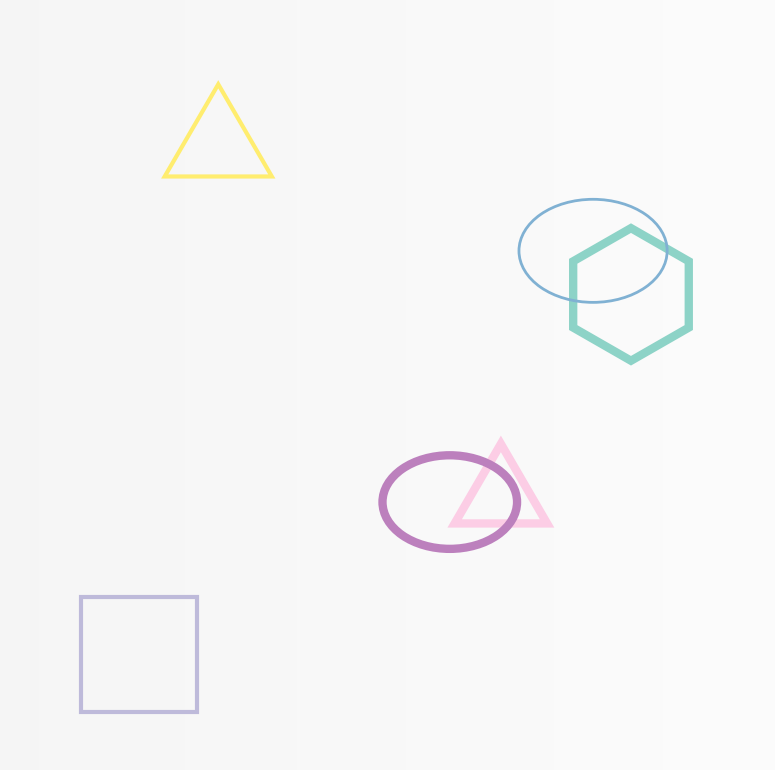[{"shape": "hexagon", "thickness": 3, "radius": 0.43, "center": [0.814, 0.618]}, {"shape": "square", "thickness": 1.5, "radius": 0.37, "center": [0.179, 0.15]}, {"shape": "oval", "thickness": 1, "radius": 0.48, "center": [0.765, 0.674]}, {"shape": "triangle", "thickness": 3, "radius": 0.34, "center": [0.646, 0.355]}, {"shape": "oval", "thickness": 3, "radius": 0.43, "center": [0.58, 0.348]}, {"shape": "triangle", "thickness": 1.5, "radius": 0.4, "center": [0.282, 0.811]}]